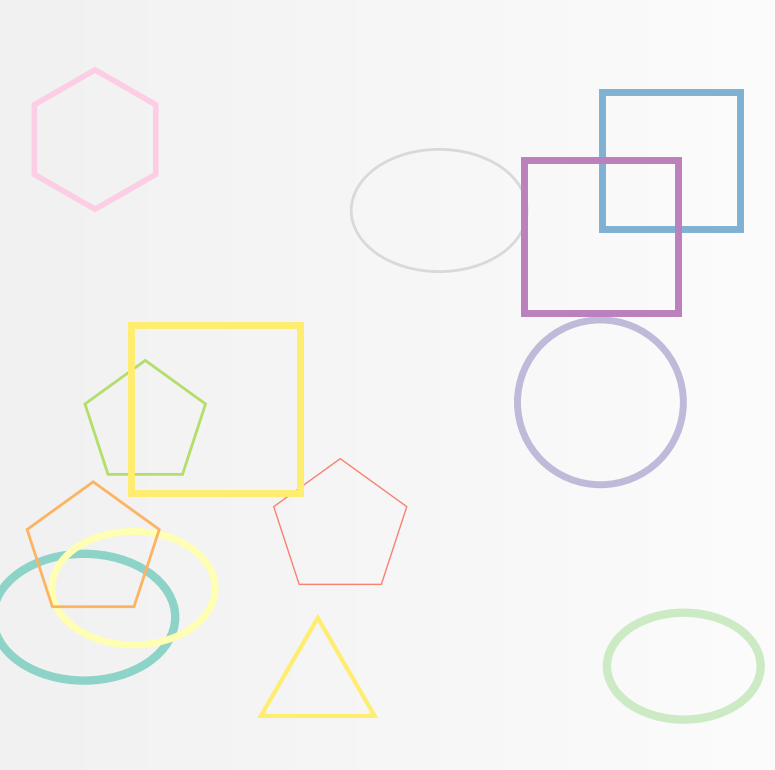[{"shape": "oval", "thickness": 3, "radius": 0.59, "center": [0.109, 0.198]}, {"shape": "oval", "thickness": 2.5, "radius": 0.53, "center": [0.172, 0.236]}, {"shape": "circle", "thickness": 2.5, "radius": 0.54, "center": [0.775, 0.477]}, {"shape": "pentagon", "thickness": 0.5, "radius": 0.45, "center": [0.439, 0.314]}, {"shape": "square", "thickness": 2.5, "radius": 0.44, "center": [0.866, 0.792]}, {"shape": "pentagon", "thickness": 1, "radius": 0.45, "center": [0.12, 0.285]}, {"shape": "pentagon", "thickness": 1, "radius": 0.41, "center": [0.187, 0.45]}, {"shape": "hexagon", "thickness": 2, "radius": 0.45, "center": [0.123, 0.819]}, {"shape": "oval", "thickness": 1, "radius": 0.57, "center": [0.567, 0.727]}, {"shape": "square", "thickness": 2.5, "radius": 0.5, "center": [0.775, 0.693]}, {"shape": "oval", "thickness": 3, "radius": 0.5, "center": [0.882, 0.135]}, {"shape": "triangle", "thickness": 1.5, "radius": 0.42, "center": [0.41, 0.113]}, {"shape": "square", "thickness": 2.5, "radius": 0.55, "center": [0.278, 0.469]}]